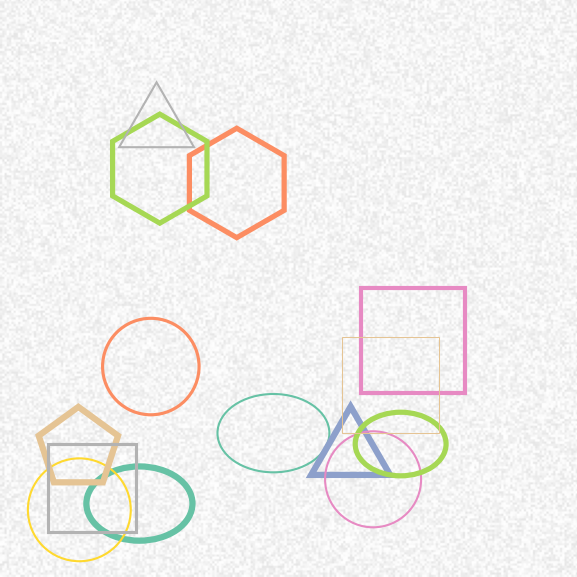[{"shape": "oval", "thickness": 1, "radius": 0.48, "center": [0.473, 0.249]}, {"shape": "oval", "thickness": 3, "radius": 0.46, "center": [0.241, 0.127]}, {"shape": "hexagon", "thickness": 2.5, "radius": 0.47, "center": [0.41, 0.682]}, {"shape": "circle", "thickness": 1.5, "radius": 0.42, "center": [0.261, 0.364]}, {"shape": "triangle", "thickness": 3, "radius": 0.39, "center": [0.607, 0.216]}, {"shape": "circle", "thickness": 1, "radius": 0.42, "center": [0.646, 0.169]}, {"shape": "square", "thickness": 2, "radius": 0.45, "center": [0.715, 0.41]}, {"shape": "hexagon", "thickness": 2.5, "radius": 0.47, "center": [0.277, 0.707]}, {"shape": "oval", "thickness": 2.5, "radius": 0.39, "center": [0.694, 0.23]}, {"shape": "circle", "thickness": 1, "radius": 0.45, "center": [0.137, 0.116]}, {"shape": "pentagon", "thickness": 3, "radius": 0.36, "center": [0.136, 0.222]}, {"shape": "square", "thickness": 0.5, "radius": 0.42, "center": [0.676, 0.333]}, {"shape": "triangle", "thickness": 1, "radius": 0.37, "center": [0.271, 0.782]}, {"shape": "square", "thickness": 1.5, "radius": 0.38, "center": [0.16, 0.154]}]